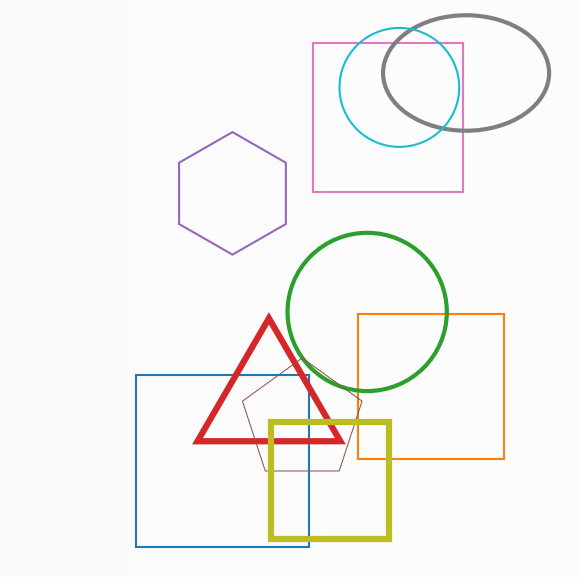[{"shape": "square", "thickness": 1, "radius": 0.75, "center": [0.383, 0.201]}, {"shape": "square", "thickness": 1, "radius": 0.63, "center": [0.741, 0.33]}, {"shape": "circle", "thickness": 2, "radius": 0.69, "center": [0.632, 0.459]}, {"shape": "triangle", "thickness": 3, "radius": 0.71, "center": [0.463, 0.306]}, {"shape": "hexagon", "thickness": 1, "radius": 0.53, "center": [0.4, 0.664]}, {"shape": "pentagon", "thickness": 0.5, "radius": 0.54, "center": [0.52, 0.271]}, {"shape": "square", "thickness": 1, "radius": 0.64, "center": [0.668, 0.795]}, {"shape": "oval", "thickness": 2, "radius": 0.71, "center": [0.802, 0.873]}, {"shape": "square", "thickness": 3, "radius": 0.51, "center": [0.567, 0.167]}, {"shape": "circle", "thickness": 1, "radius": 0.52, "center": [0.687, 0.848]}]